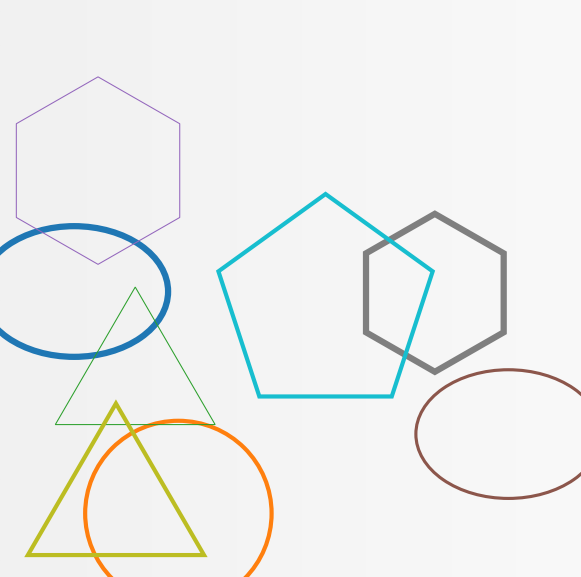[{"shape": "oval", "thickness": 3, "radius": 0.81, "center": [0.128, 0.494]}, {"shape": "circle", "thickness": 2, "radius": 0.8, "center": [0.307, 0.11]}, {"shape": "triangle", "thickness": 0.5, "radius": 0.79, "center": [0.233, 0.343]}, {"shape": "hexagon", "thickness": 0.5, "radius": 0.81, "center": [0.169, 0.704]}, {"shape": "oval", "thickness": 1.5, "radius": 0.8, "center": [0.875, 0.247]}, {"shape": "hexagon", "thickness": 3, "radius": 0.68, "center": [0.748, 0.492]}, {"shape": "triangle", "thickness": 2, "radius": 0.87, "center": [0.199, 0.125]}, {"shape": "pentagon", "thickness": 2, "radius": 0.97, "center": [0.56, 0.469]}]